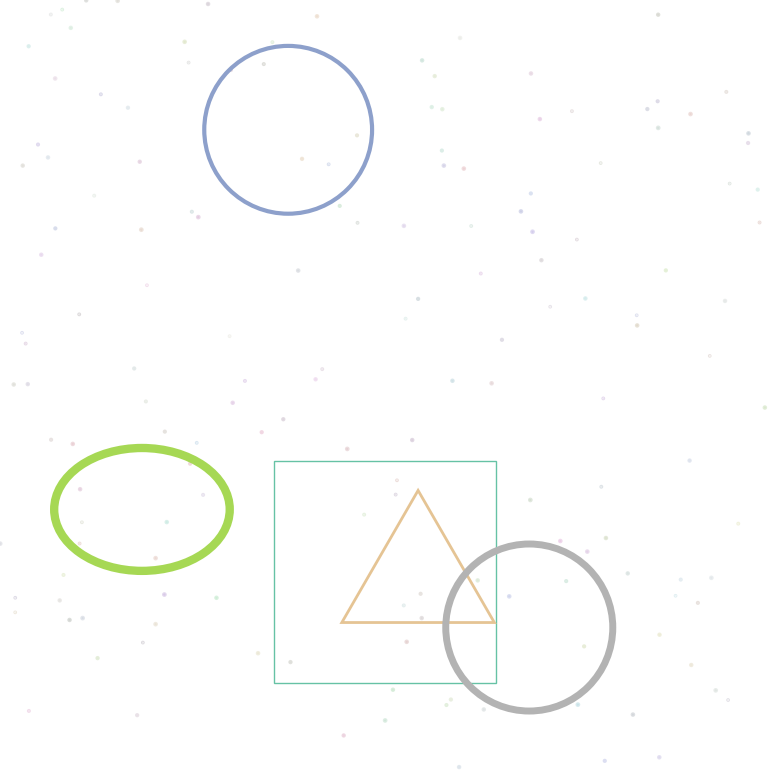[{"shape": "square", "thickness": 0.5, "radius": 0.72, "center": [0.5, 0.257]}, {"shape": "circle", "thickness": 1.5, "radius": 0.54, "center": [0.374, 0.831]}, {"shape": "oval", "thickness": 3, "radius": 0.57, "center": [0.184, 0.338]}, {"shape": "triangle", "thickness": 1, "radius": 0.57, "center": [0.543, 0.249]}, {"shape": "circle", "thickness": 2.5, "radius": 0.54, "center": [0.687, 0.185]}]